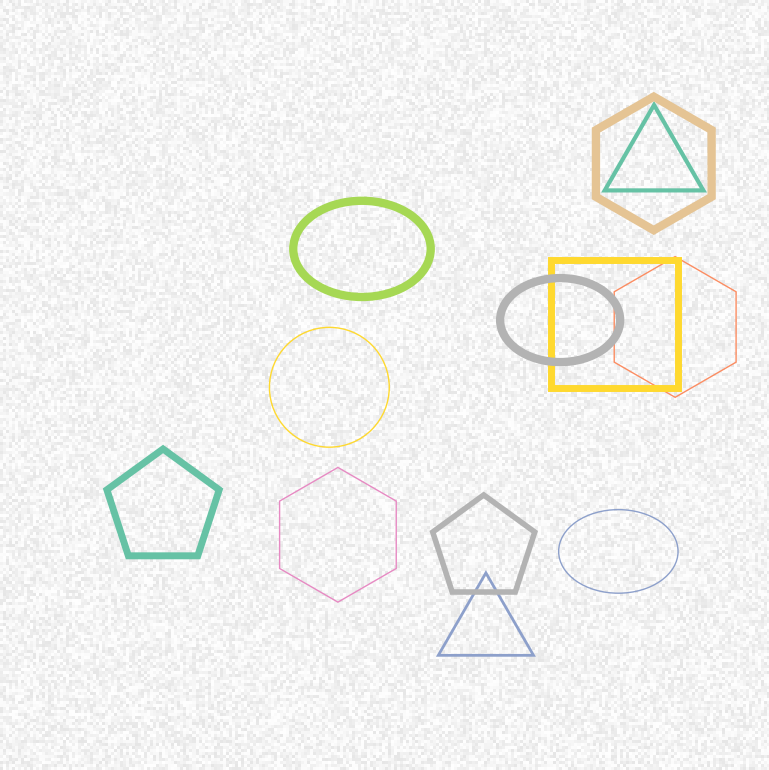[{"shape": "pentagon", "thickness": 2.5, "radius": 0.38, "center": [0.212, 0.34]}, {"shape": "triangle", "thickness": 1.5, "radius": 0.37, "center": [0.849, 0.79]}, {"shape": "hexagon", "thickness": 0.5, "radius": 0.46, "center": [0.877, 0.575]}, {"shape": "oval", "thickness": 0.5, "radius": 0.39, "center": [0.803, 0.284]}, {"shape": "triangle", "thickness": 1, "radius": 0.36, "center": [0.631, 0.185]}, {"shape": "hexagon", "thickness": 0.5, "radius": 0.44, "center": [0.439, 0.305]}, {"shape": "oval", "thickness": 3, "radius": 0.45, "center": [0.47, 0.677]}, {"shape": "square", "thickness": 2.5, "radius": 0.41, "center": [0.798, 0.579]}, {"shape": "circle", "thickness": 0.5, "radius": 0.39, "center": [0.428, 0.497]}, {"shape": "hexagon", "thickness": 3, "radius": 0.43, "center": [0.849, 0.788]}, {"shape": "oval", "thickness": 3, "radius": 0.39, "center": [0.727, 0.584]}, {"shape": "pentagon", "thickness": 2, "radius": 0.35, "center": [0.628, 0.288]}]